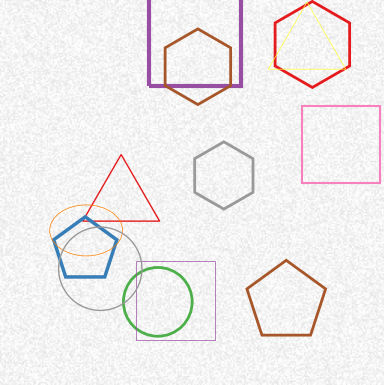[{"shape": "hexagon", "thickness": 2, "radius": 0.56, "center": [0.811, 0.885]}, {"shape": "triangle", "thickness": 1, "radius": 0.58, "center": [0.315, 0.483]}, {"shape": "pentagon", "thickness": 2.5, "radius": 0.43, "center": [0.221, 0.35]}, {"shape": "circle", "thickness": 2, "radius": 0.45, "center": [0.41, 0.216]}, {"shape": "square", "thickness": 0.5, "radius": 0.51, "center": [0.455, 0.219]}, {"shape": "square", "thickness": 3, "radius": 0.6, "center": [0.506, 0.896]}, {"shape": "oval", "thickness": 0.5, "radius": 0.47, "center": [0.224, 0.402]}, {"shape": "triangle", "thickness": 0.5, "radius": 0.58, "center": [0.797, 0.878]}, {"shape": "pentagon", "thickness": 2, "radius": 0.54, "center": [0.744, 0.216]}, {"shape": "hexagon", "thickness": 2, "radius": 0.49, "center": [0.514, 0.827]}, {"shape": "square", "thickness": 1.5, "radius": 0.5, "center": [0.885, 0.625]}, {"shape": "circle", "thickness": 1, "radius": 0.54, "center": [0.261, 0.302]}, {"shape": "hexagon", "thickness": 2, "radius": 0.44, "center": [0.581, 0.544]}]